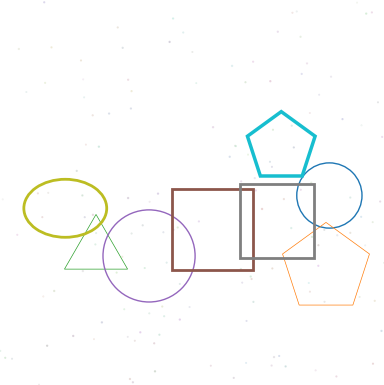[{"shape": "circle", "thickness": 1, "radius": 0.42, "center": [0.856, 0.492]}, {"shape": "pentagon", "thickness": 0.5, "radius": 0.59, "center": [0.847, 0.304]}, {"shape": "triangle", "thickness": 0.5, "radius": 0.47, "center": [0.249, 0.348]}, {"shape": "circle", "thickness": 1, "radius": 0.6, "center": [0.387, 0.335]}, {"shape": "square", "thickness": 2, "radius": 0.53, "center": [0.552, 0.404]}, {"shape": "square", "thickness": 2, "radius": 0.48, "center": [0.72, 0.426]}, {"shape": "oval", "thickness": 2, "radius": 0.54, "center": [0.17, 0.459]}, {"shape": "pentagon", "thickness": 2.5, "radius": 0.46, "center": [0.731, 0.618]}]